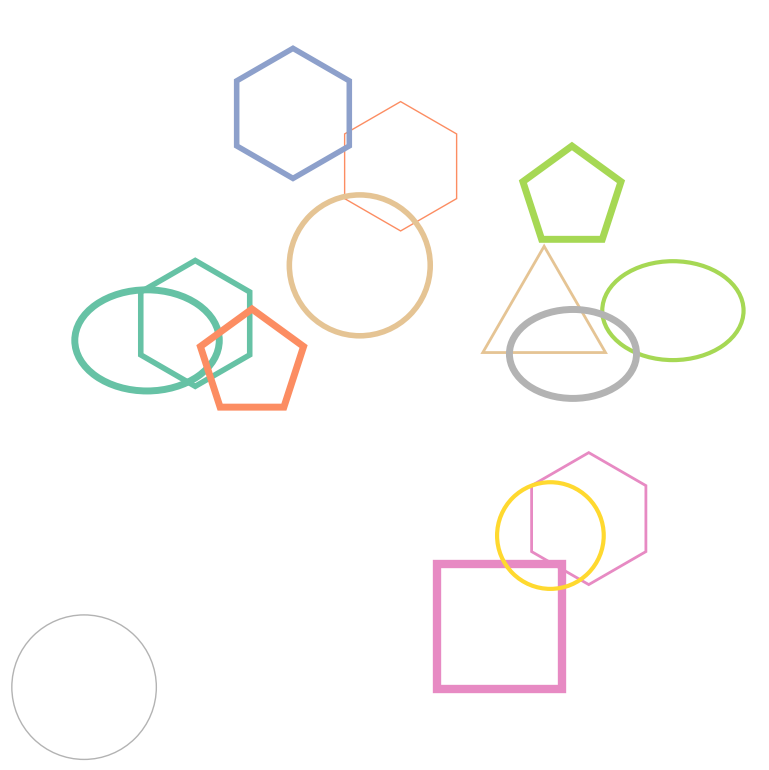[{"shape": "oval", "thickness": 2.5, "radius": 0.47, "center": [0.191, 0.558]}, {"shape": "hexagon", "thickness": 2, "radius": 0.41, "center": [0.254, 0.58]}, {"shape": "hexagon", "thickness": 0.5, "radius": 0.42, "center": [0.52, 0.784]}, {"shape": "pentagon", "thickness": 2.5, "radius": 0.35, "center": [0.327, 0.528]}, {"shape": "hexagon", "thickness": 2, "radius": 0.42, "center": [0.38, 0.853]}, {"shape": "square", "thickness": 3, "radius": 0.41, "center": [0.649, 0.186]}, {"shape": "hexagon", "thickness": 1, "radius": 0.43, "center": [0.765, 0.326]}, {"shape": "oval", "thickness": 1.5, "radius": 0.46, "center": [0.874, 0.597]}, {"shape": "pentagon", "thickness": 2.5, "radius": 0.33, "center": [0.743, 0.743]}, {"shape": "circle", "thickness": 1.5, "radius": 0.35, "center": [0.715, 0.304]}, {"shape": "circle", "thickness": 2, "radius": 0.46, "center": [0.467, 0.655]}, {"shape": "triangle", "thickness": 1, "radius": 0.46, "center": [0.707, 0.588]}, {"shape": "circle", "thickness": 0.5, "radius": 0.47, "center": [0.109, 0.108]}, {"shape": "oval", "thickness": 2.5, "radius": 0.41, "center": [0.744, 0.54]}]